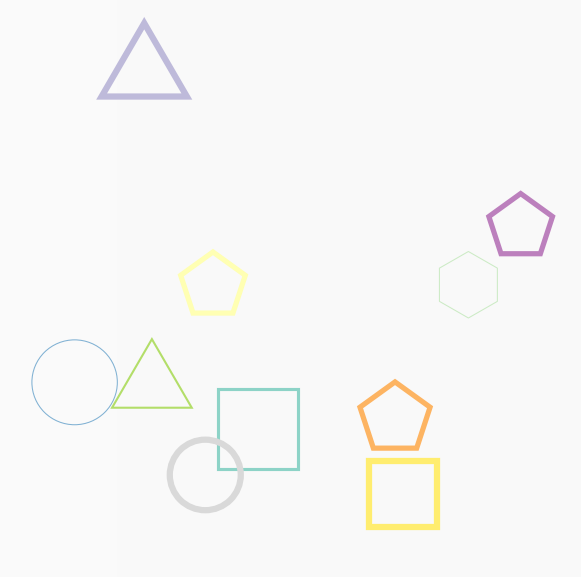[{"shape": "square", "thickness": 1.5, "radius": 0.35, "center": [0.444, 0.257]}, {"shape": "pentagon", "thickness": 2.5, "radius": 0.29, "center": [0.366, 0.504]}, {"shape": "triangle", "thickness": 3, "radius": 0.42, "center": [0.248, 0.874]}, {"shape": "circle", "thickness": 0.5, "radius": 0.37, "center": [0.128, 0.337]}, {"shape": "pentagon", "thickness": 2.5, "radius": 0.32, "center": [0.68, 0.274]}, {"shape": "triangle", "thickness": 1, "radius": 0.4, "center": [0.261, 0.333]}, {"shape": "circle", "thickness": 3, "radius": 0.31, "center": [0.353, 0.177]}, {"shape": "pentagon", "thickness": 2.5, "radius": 0.29, "center": [0.896, 0.606]}, {"shape": "hexagon", "thickness": 0.5, "radius": 0.29, "center": [0.806, 0.506]}, {"shape": "square", "thickness": 3, "radius": 0.29, "center": [0.693, 0.144]}]